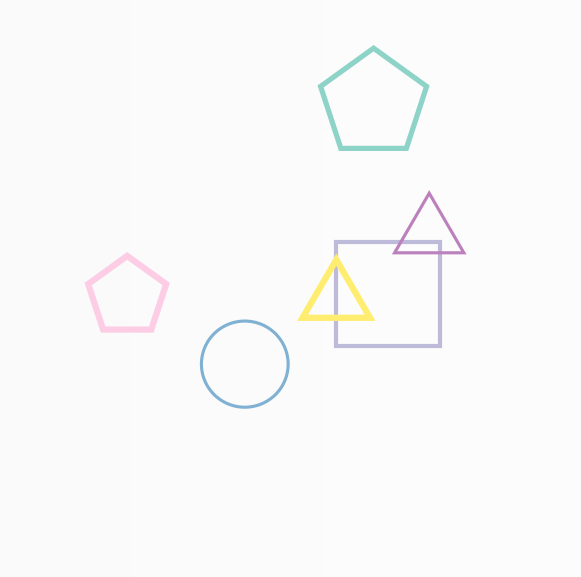[{"shape": "pentagon", "thickness": 2.5, "radius": 0.48, "center": [0.643, 0.82]}, {"shape": "square", "thickness": 2, "radius": 0.45, "center": [0.668, 0.49]}, {"shape": "circle", "thickness": 1.5, "radius": 0.37, "center": [0.421, 0.369]}, {"shape": "pentagon", "thickness": 3, "radius": 0.35, "center": [0.219, 0.485]}, {"shape": "triangle", "thickness": 1.5, "radius": 0.34, "center": [0.738, 0.596]}, {"shape": "triangle", "thickness": 3, "radius": 0.34, "center": [0.579, 0.482]}]